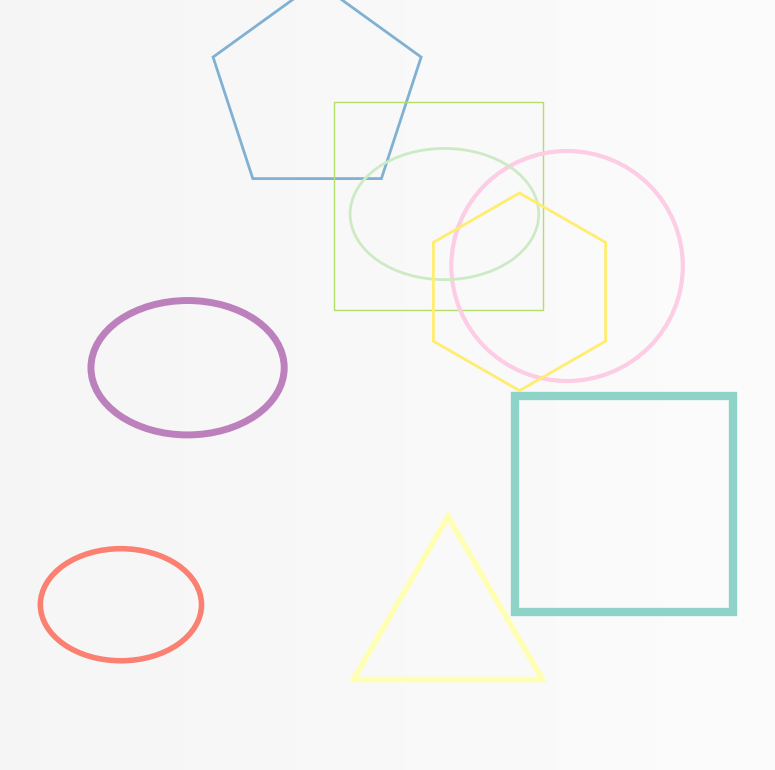[{"shape": "square", "thickness": 3, "radius": 0.7, "center": [0.805, 0.345]}, {"shape": "triangle", "thickness": 2, "radius": 0.7, "center": [0.578, 0.188]}, {"shape": "oval", "thickness": 2, "radius": 0.52, "center": [0.156, 0.215]}, {"shape": "pentagon", "thickness": 1, "radius": 0.71, "center": [0.409, 0.882]}, {"shape": "square", "thickness": 0.5, "radius": 0.67, "center": [0.565, 0.732]}, {"shape": "circle", "thickness": 1.5, "radius": 0.75, "center": [0.732, 0.655]}, {"shape": "oval", "thickness": 2.5, "radius": 0.62, "center": [0.242, 0.522]}, {"shape": "oval", "thickness": 1, "radius": 0.61, "center": [0.573, 0.722]}, {"shape": "hexagon", "thickness": 1, "radius": 0.64, "center": [0.67, 0.621]}]